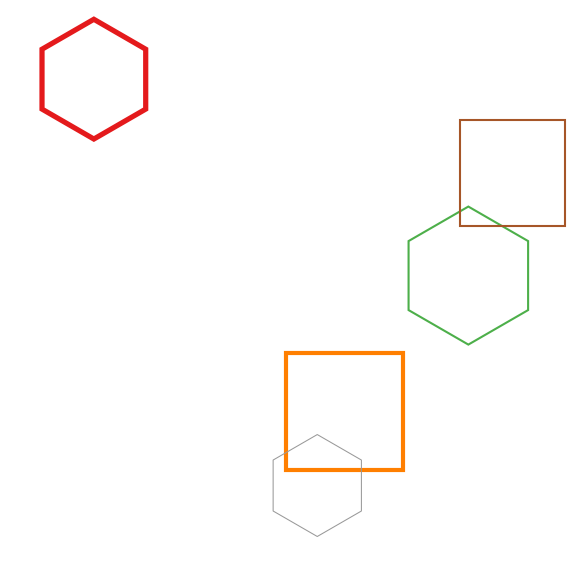[{"shape": "hexagon", "thickness": 2.5, "radius": 0.52, "center": [0.163, 0.862]}, {"shape": "hexagon", "thickness": 1, "radius": 0.6, "center": [0.811, 0.522]}, {"shape": "square", "thickness": 2, "radius": 0.51, "center": [0.597, 0.286]}, {"shape": "square", "thickness": 1, "radius": 0.46, "center": [0.887, 0.7]}, {"shape": "hexagon", "thickness": 0.5, "radius": 0.44, "center": [0.549, 0.158]}]